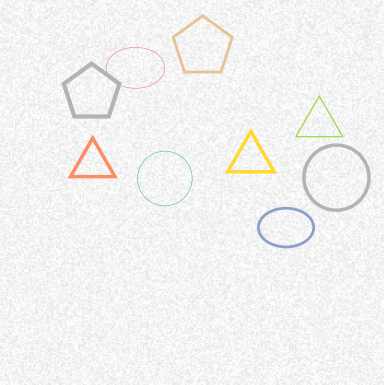[{"shape": "circle", "thickness": 0.5, "radius": 0.36, "center": [0.428, 0.536]}, {"shape": "triangle", "thickness": 2.5, "radius": 0.33, "center": [0.241, 0.575]}, {"shape": "oval", "thickness": 2, "radius": 0.36, "center": [0.743, 0.409]}, {"shape": "oval", "thickness": 0.5, "radius": 0.38, "center": [0.352, 0.824]}, {"shape": "triangle", "thickness": 1, "radius": 0.35, "center": [0.829, 0.68]}, {"shape": "triangle", "thickness": 2.5, "radius": 0.35, "center": [0.652, 0.589]}, {"shape": "pentagon", "thickness": 2, "radius": 0.4, "center": [0.527, 0.878]}, {"shape": "pentagon", "thickness": 3, "radius": 0.38, "center": [0.238, 0.759]}, {"shape": "circle", "thickness": 2.5, "radius": 0.42, "center": [0.874, 0.539]}]